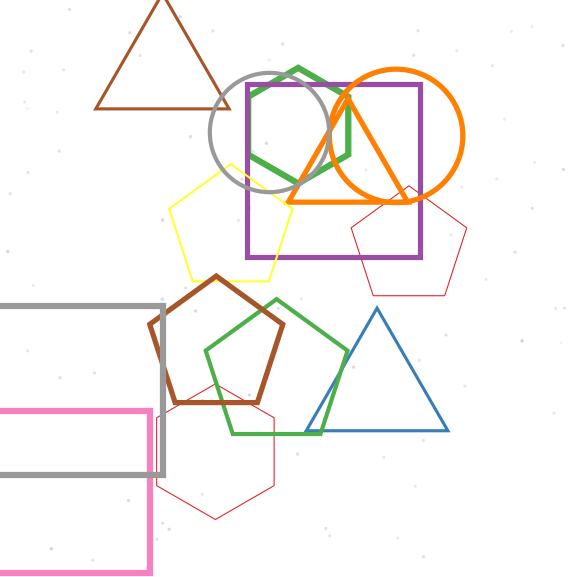[{"shape": "hexagon", "thickness": 0.5, "radius": 0.59, "center": [0.373, 0.217]}, {"shape": "pentagon", "thickness": 0.5, "radius": 0.53, "center": [0.708, 0.572]}, {"shape": "triangle", "thickness": 1.5, "radius": 0.71, "center": [0.653, 0.324]}, {"shape": "pentagon", "thickness": 2, "radius": 0.65, "center": [0.479, 0.352]}, {"shape": "hexagon", "thickness": 3, "radius": 0.5, "center": [0.516, 0.782]}, {"shape": "square", "thickness": 2.5, "radius": 0.75, "center": [0.577, 0.704]}, {"shape": "circle", "thickness": 2.5, "radius": 0.58, "center": [0.686, 0.764]}, {"shape": "triangle", "thickness": 2.5, "radius": 0.6, "center": [0.603, 0.709]}, {"shape": "pentagon", "thickness": 1, "radius": 0.56, "center": [0.4, 0.603]}, {"shape": "pentagon", "thickness": 2.5, "radius": 0.61, "center": [0.374, 0.4]}, {"shape": "triangle", "thickness": 1.5, "radius": 0.67, "center": [0.281, 0.877]}, {"shape": "square", "thickness": 3, "radius": 0.7, "center": [0.119, 0.148]}, {"shape": "square", "thickness": 3, "radius": 0.73, "center": [0.137, 0.323]}, {"shape": "circle", "thickness": 2, "radius": 0.52, "center": [0.467, 0.77]}]